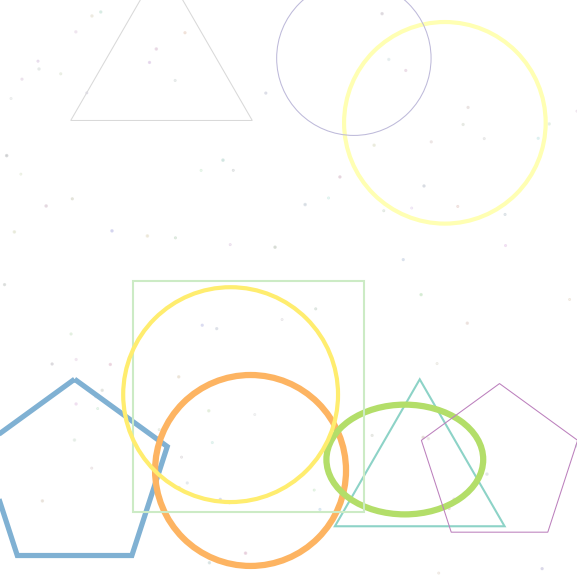[{"shape": "triangle", "thickness": 1, "radius": 0.85, "center": [0.727, 0.173]}, {"shape": "circle", "thickness": 2, "radius": 0.87, "center": [0.77, 0.786]}, {"shape": "circle", "thickness": 0.5, "radius": 0.67, "center": [0.613, 0.898]}, {"shape": "pentagon", "thickness": 2.5, "radius": 0.84, "center": [0.129, 0.174]}, {"shape": "circle", "thickness": 3, "radius": 0.83, "center": [0.434, 0.184]}, {"shape": "oval", "thickness": 3, "radius": 0.68, "center": [0.701, 0.203]}, {"shape": "triangle", "thickness": 0.5, "radius": 0.91, "center": [0.28, 0.881]}, {"shape": "pentagon", "thickness": 0.5, "radius": 0.71, "center": [0.865, 0.193]}, {"shape": "square", "thickness": 1, "radius": 1.0, "center": [0.43, 0.313]}, {"shape": "circle", "thickness": 2, "radius": 0.93, "center": [0.399, 0.316]}]